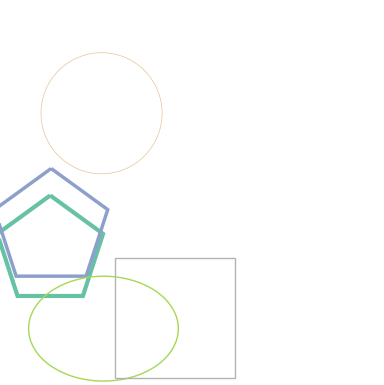[{"shape": "pentagon", "thickness": 3, "radius": 0.72, "center": [0.13, 0.348]}, {"shape": "pentagon", "thickness": 2.5, "radius": 0.77, "center": [0.133, 0.408]}, {"shape": "oval", "thickness": 1, "radius": 0.97, "center": [0.269, 0.146]}, {"shape": "circle", "thickness": 0.5, "radius": 0.79, "center": [0.264, 0.706]}, {"shape": "square", "thickness": 1, "radius": 0.78, "center": [0.455, 0.175]}]